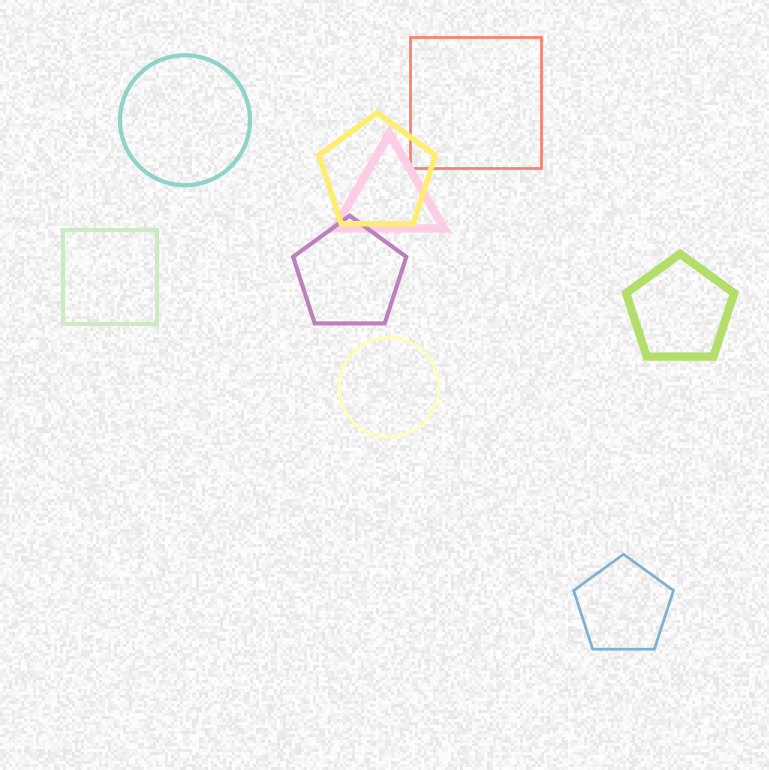[{"shape": "circle", "thickness": 1.5, "radius": 0.42, "center": [0.24, 0.844]}, {"shape": "circle", "thickness": 1, "radius": 0.32, "center": [0.505, 0.497]}, {"shape": "square", "thickness": 1, "radius": 0.42, "center": [0.618, 0.867]}, {"shape": "pentagon", "thickness": 1, "radius": 0.34, "center": [0.81, 0.212]}, {"shape": "pentagon", "thickness": 3, "radius": 0.37, "center": [0.883, 0.597]}, {"shape": "triangle", "thickness": 3, "radius": 0.41, "center": [0.506, 0.744]}, {"shape": "pentagon", "thickness": 1.5, "radius": 0.39, "center": [0.454, 0.643]}, {"shape": "square", "thickness": 1.5, "radius": 0.3, "center": [0.143, 0.641]}, {"shape": "pentagon", "thickness": 2, "radius": 0.4, "center": [0.49, 0.774]}]